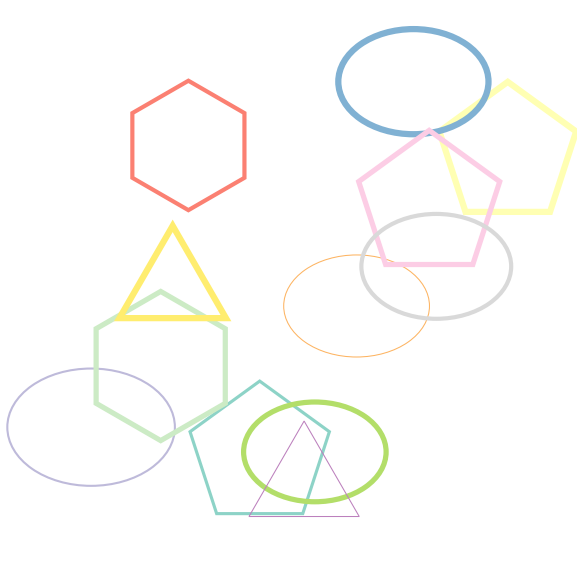[{"shape": "pentagon", "thickness": 1.5, "radius": 0.63, "center": [0.45, 0.212]}, {"shape": "pentagon", "thickness": 3, "radius": 0.62, "center": [0.879, 0.733]}, {"shape": "oval", "thickness": 1, "radius": 0.73, "center": [0.158, 0.259]}, {"shape": "hexagon", "thickness": 2, "radius": 0.56, "center": [0.326, 0.747]}, {"shape": "oval", "thickness": 3, "radius": 0.65, "center": [0.716, 0.858]}, {"shape": "oval", "thickness": 0.5, "radius": 0.63, "center": [0.617, 0.469]}, {"shape": "oval", "thickness": 2.5, "radius": 0.62, "center": [0.545, 0.217]}, {"shape": "pentagon", "thickness": 2.5, "radius": 0.64, "center": [0.743, 0.645]}, {"shape": "oval", "thickness": 2, "radius": 0.65, "center": [0.755, 0.538]}, {"shape": "triangle", "thickness": 0.5, "radius": 0.55, "center": [0.527, 0.16]}, {"shape": "hexagon", "thickness": 2.5, "radius": 0.65, "center": [0.278, 0.365]}, {"shape": "triangle", "thickness": 3, "radius": 0.53, "center": [0.299, 0.502]}]